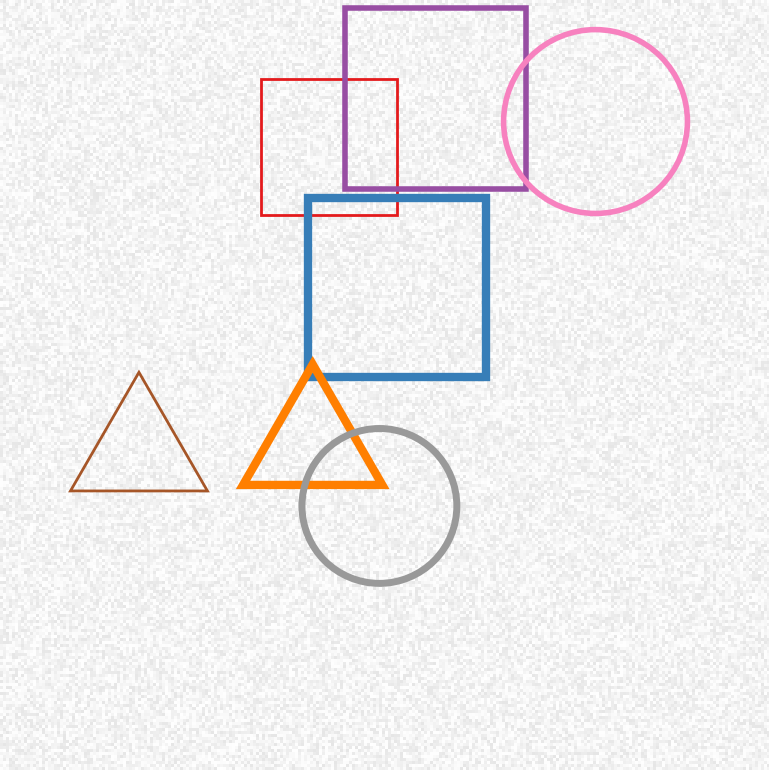[{"shape": "square", "thickness": 1, "radius": 0.44, "center": [0.427, 0.809]}, {"shape": "square", "thickness": 3, "radius": 0.58, "center": [0.515, 0.627]}, {"shape": "square", "thickness": 2, "radius": 0.59, "center": [0.566, 0.872]}, {"shape": "triangle", "thickness": 3, "radius": 0.52, "center": [0.406, 0.422]}, {"shape": "triangle", "thickness": 1, "radius": 0.51, "center": [0.18, 0.414]}, {"shape": "circle", "thickness": 2, "radius": 0.6, "center": [0.773, 0.842]}, {"shape": "circle", "thickness": 2.5, "radius": 0.5, "center": [0.493, 0.343]}]